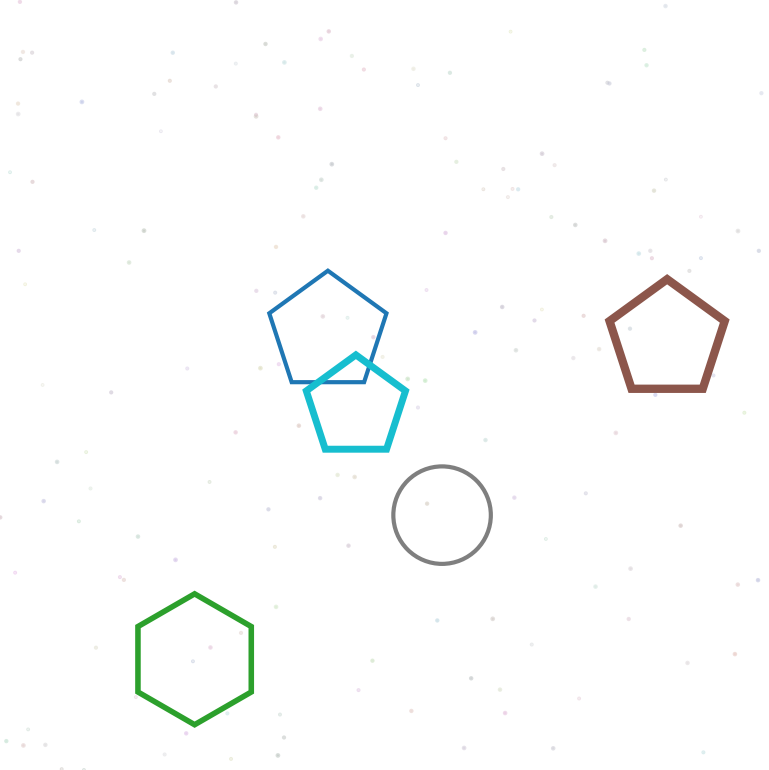[{"shape": "pentagon", "thickness": 1.5, "radius": 0.4, "center": [0.426, 0.568]}, {"shape": "hexagon", "thickness": 2, "radius": 0.42, "center": [0.253, 0.144]}, {"shape": "pentagon", "thickness": 3, "radius": 0.39, "center": [0.866, 0.559]}, {"shape": "circle", "thickness": 1.5, "radius": 0.32, "center": [0.574, 0.331]}, {"shape": "pentagon", "thickness": 2.5, "radius": 0.34, "center": [0.462, 0.471]}]